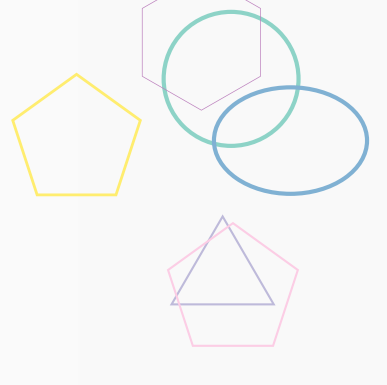[{"shape": "circle", "thickness": 3, "radius": 0.87, "center": [0.596, 0.795]}, {"shape": "triangle", "thickness": 1.5, "radius": 0.76, "center": [0.575, 0.286]}, {"shape": "oval", "thickness": 3, "radius": 0.99, "center": [0.75, 0.635]}, {"shape": "pentagon", "thickness": 1.5, "radius": 0.88, "center": [0.601, 0.244]}, {"shape": "hexagon", "thickness": 0.5, "radius": 0.88, "center": [0.52, 0.89]}, {"shape": "pentagon", "thickness": 2, "radius": 0.87, "center": [0.198, 0.634]}]